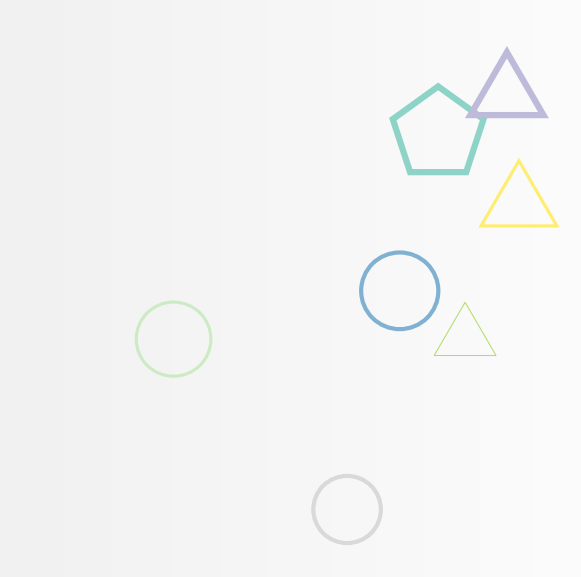[{"shape": "pentagon", "thickness": 3, "radius": 0.41, "center": [0.754, 0.767]}, {"shape": "triangle", "thickness": 3, "radius": 0.36, "center": [0.872, 0.836]}, {"shape": "circle", "thickness": 2, "radius": 0.33, "center": [0.688, 0.496]}, {"shape": "triangle", "thickness": 0.5, "radius": 0.31, "center": [0.8, 0.414]}, {"shape": "circle", "thickness": 2, "radius": 0.29, "center": [0.597, 0.117]}, {"shape": "circle", "thickness": 1.5, "radius": 0.32, "center": [0.299, 0.412]}, {"shape": "triangle", "thickness": 1.5, "radius": 0.38, "center": [0.893, 0.646]}]